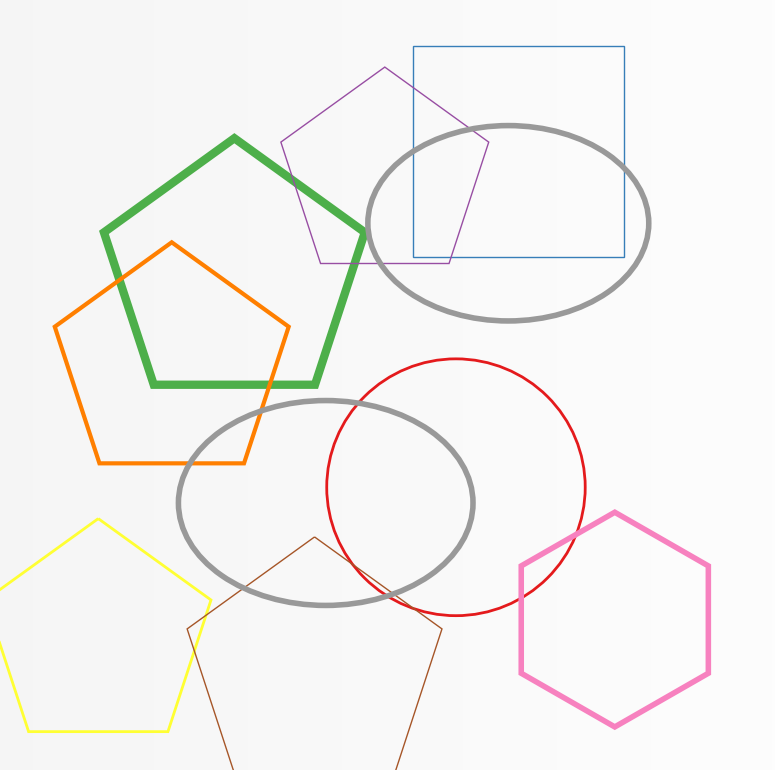[{"shape": "circle", "thickness": 1, "radius": 0.83, "center": [0.588, 0.367]}, {"shape": "square", "thickness": 0.5, "radius": 0.68, "center": [0.669, 0.803]}, {"shape": "pentagon", "thickness": 3, "radius": 0.88, "center": [0.302, 0.644]}, {"shape": "pentagon", "thickness": 0.5, "radius": 0.71, "center": [0.497, 0.772]}, {"shape": "pentagon", "thickness": 1.5, "radius": 0.79, "center": [0.222, 0.527]}, {"shape": "pentagon", "thickness": 1, "radius": 0.76, "center": [0.127, 0.174]}, {"shape": "pentagon", "thickness": 0.5, "radius": 0.86, "center": [0.406, 0.13]}, {"shape": "hexagon", "thickness": 2, "radius": 0.7, "center": [0.793, 0.195]}, {"shape": "oval", "thickness": 2, "radius": 0.95, "center": [0.42, 0.347]}, {"shape": "oval", "thickness": 2, "radius": 0.91, "center": [0.656, 0.71]}]